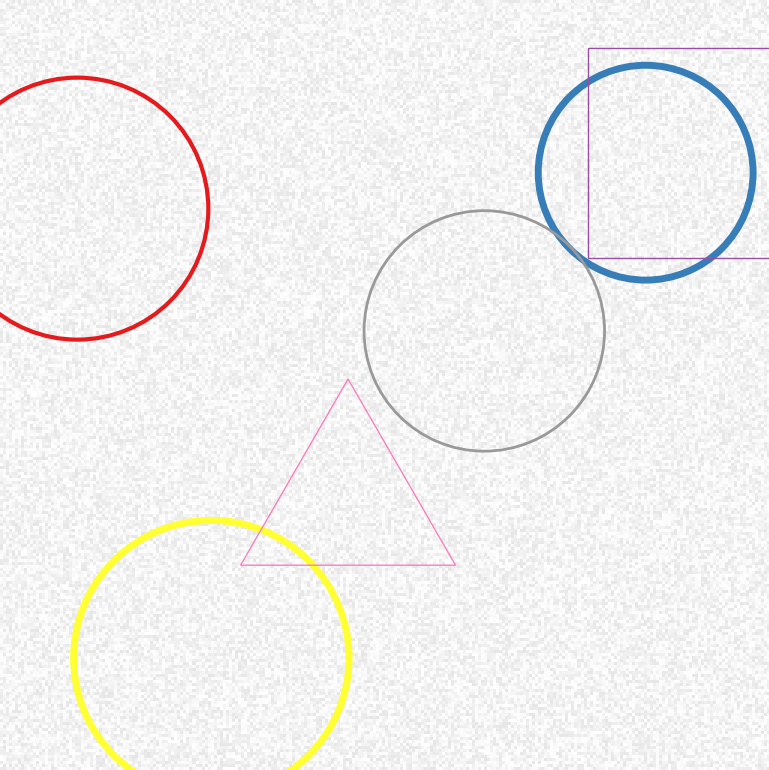[{"shape": "circle", "thickness": 1.5, "radius": 0.85, "center": [0.1, 0.729]}, {"shape": "circle", "thickness": 2.5, "radius": 0.7, "center": [0.839, 0.776]}, {"shape": "square", "thickness": 0.5, "radius": 0.68, "center": [0.9, 0.801]}, {"shape": "circle", "thickness": 2.5, "radius": 0.89, "center": [0.274, 0.145]}, {"shape": "triangle", "thickness": 0.5, "radius": 0.81, "center": [0.452, 0.347]}, {"shape": "circle", "thickness": 1, "radius": 0.78, "center": [0.629, 0.57]}]